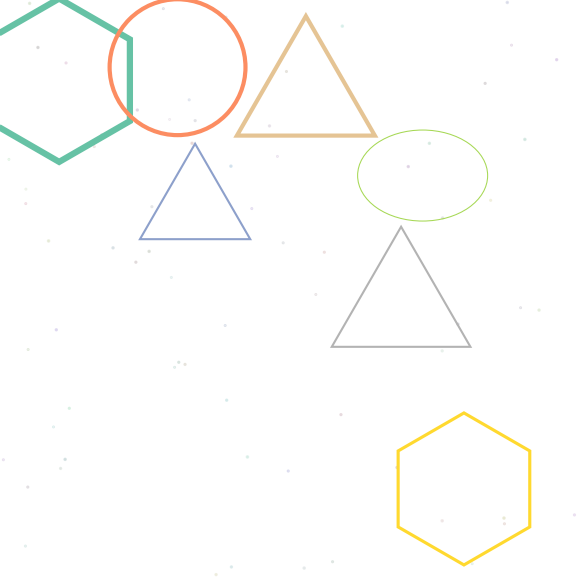[{"shape": "hexagon", "thickness": 3, "radius": 0.71, "center": [0.102, 0.86]}, {"shape": "circle", "thickness": 2, "radius": 0.59, "center": [0.307, 0.883]}, {"shape": "triangle", "thickness": 1, "radius": 0.55, "center": [0.338, 0.64]}, {"shape": "oval", "thickness": 0.5, "radius": 0.56, "center": [0.732, 0.695]}, {"shape": "hexagon", "thickness": 1.5, "radius": 0.66, "center": [0.803, 0.152]}, {"shape": "triangle", "thickness": 2, "radius": 0.69, "center": [0.53, 0.833]}, {"shape": "triangle", "thickness": 1, "radius": 0.69, "center": [0.695, 0.468]}]